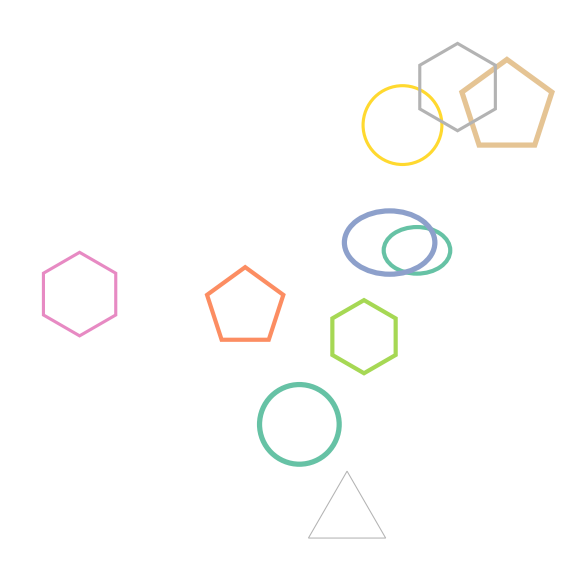[{"shape": "oval", "thickness": 2, "radius": 0.29, "center": [0.722, 0.566]}, {"shape": "circle", "thickness": 2.5, "radius": 0.34, "center": [0.518, 0.264]}, {"shape": "pentagon", "thickness": 2, "radius": 0.35, "center": [0.425, 0.467]}, {"shape": "oval", "thickness": 2.5, "radius": 0.39, "center": [0.675, 0.579]}, {"shape": "hexagon", "thickness": 1.5, "radius": 0.36, "center": [0.138, 0.49]}, {"shape": "hexagon", "thickness": 2, "radius": 0.32, "center": [0.63, 0.416]}, {"shape": "circle", "thickness": 1.5, "radius": 0.34, "center": [0.697, 0.783]}, {"shape": "pentagon", "thickness": 2.5, "radius": 0.41, "center": [0.878, 0.814]}, {"shape": "triangle", "thickness": 0.5, "radius": 0.39, "center": [0.601, 0.106]}, {"shape": "hexagon", "thickness": 1.5, "radius": 0.38, "center": [0.792, 0.848]}]